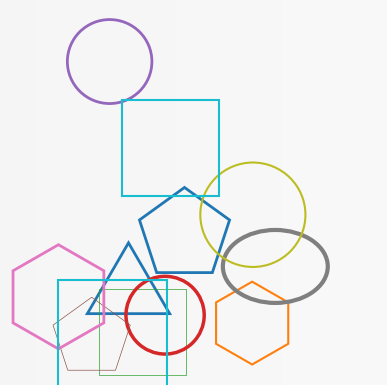[{"shape": "pentagon", "thickness": 2, "radius": 0.61, "center": [0.476, 0.391]}, {"shape": "triangle", "thickness": 2, "radius": 0.61, "center": [0.332, 0.247]}, {"shape": "hexagon", "thickness": 1.5, "radius": 0.54, "center": [0.651, 0.161]}, {"shape": "square", "thickness": 0.5, "radius": 0.56, "center": [0.367, 0.137]}, {"shape": "circle", "thickness": 2.5, "radius": 0.5, "center": [0.426, 0.181]}, {"shape": "circle", "thickness": 2, "radius": 0.55, "center": [0.283, 0.84]}, {"shape": "pentagon", "thickness": 0.5, "radius": 0.52, "center": [0.237, 0.123]}, {"shape": "hexagon", "thickness": 2, "radius": 0.68, "center": [0.151, 0.229]}, {"shape": "oval", "thickness": 3, "radius": 0.68, "center": [0.71, 0.308]}, {"shape": "circle", "thickness": 1.5, "radius": 0.68, "center": [0.653, 0.442]}, {"shape": "square", "thickness": 1.5, "radius": 0.7, "center": [0.29, 0.134]}, {"shape": "square", "thickness": 1.5, "radius": 0.63, "center": [0.44, 0.616]}]